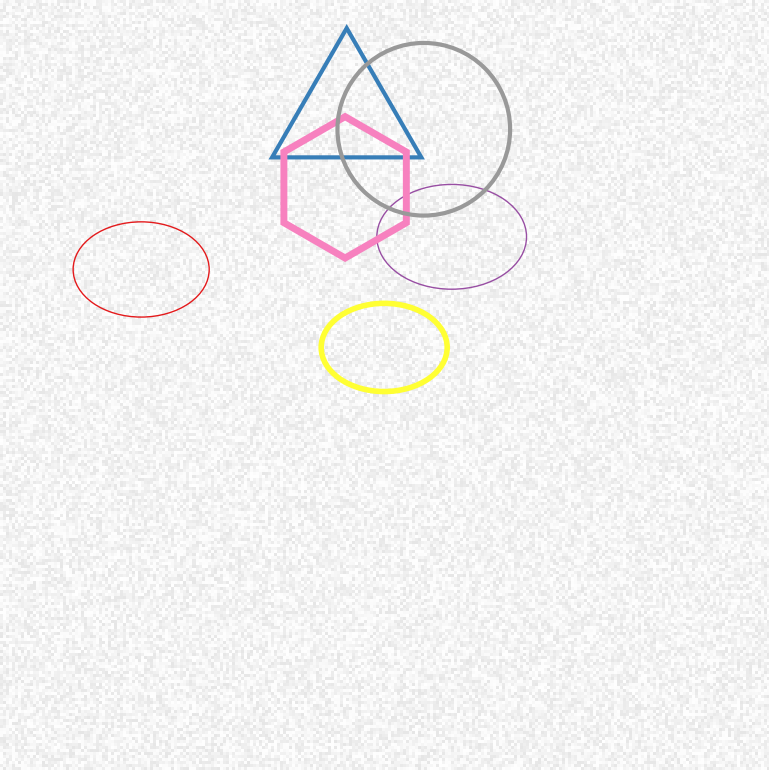[{"shape": "oval", "thickness": 0.5, "radius": 0.44, "center": [0.183, 0.65]}, {"shape": "triangle", "thickness": 1.5, "radius": 0.56, "center": [0.45, 0.852]}, {"shape": "oval", "thickness": 0.5, "radius": 0.49, "center": [0.587, 0.692]}, {"shape": "oval", "thickness": 2, "radius": 0.41, "center": [0.499, 0.549]}, {"shape": "hexagon", "thickness": 2.5, "radius": 0.46, "center": [0.448, 0.757]}, {"shape": "circle", "thickness": 1.5, "radius": 0.56, "center": [0.55, 0.832]}]